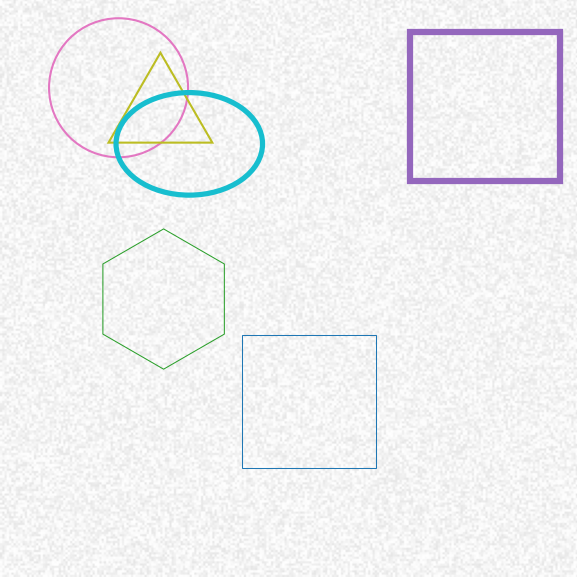[{"shape": "square", "thickness": 0.5, "radius": 0.58, "center": [0.535, 0.304]}, {"shape": "hexagon", "thickness": 0.5, "radius": 0.61, "center": [0.283, 0.481]}, {"shape": "square", "thickness": 3, "radius": 0.65, "center": [0.84, 0.814]}, {"shape": "circle", "thickness": 1, "radius": 0.6, "center": [0.205, 0.847]}, {"shape": "triangle", "thickness": 1, "radius": 0.52, "center": [0.278, 0.804]}, {"shape": "oval", "thickness": 2.5, "radius": 0.63, "center": [0.328, 0.75]}]